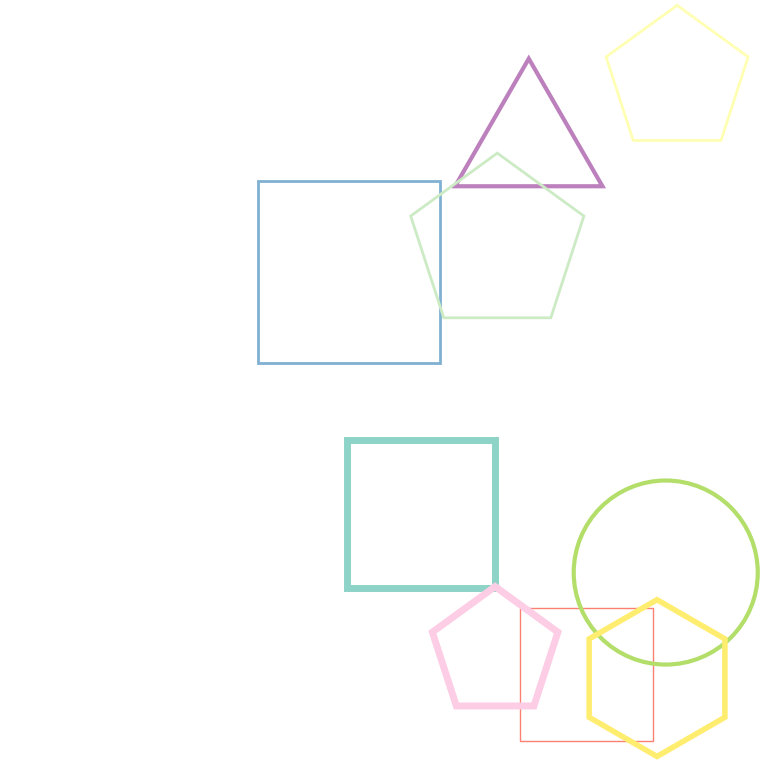[{"shape": "square", "thickness": 2.5, "radius": 0.48, "center": [0.547, 0.333]}, {"shape": "pentagon", "thickness": 1, "radius": 0.48, "center": [0.879, 0.896]}, {"shape": "square", "thickness": 0.5, "radius": 0.43, "center": [0.762, 0.124]}, {"shape": "square", "thickness": 1, "radius": 0.59, "center": [0.453, 0.646]}, {"shape": "circle", "thickness": 1.5, "radius": 0.6, "center": [0.865, 0.256]}, {"shape": "pentagon", "thickness": 2.5, "radius": 0.43, "center": [0.643, 0.153]}, {"shape": "triangle", "thickness": 1.5, "radius": 0.55, "center": [0.687, 0.813]}, {"shape": "pentagon", "thickness": 1, "radius": 0.59, "center": [0.646, 0.683]}, {"shape": "hexagon", "thickness": 2, "radius": 0.51, "center": [0.853, 0.119]}]